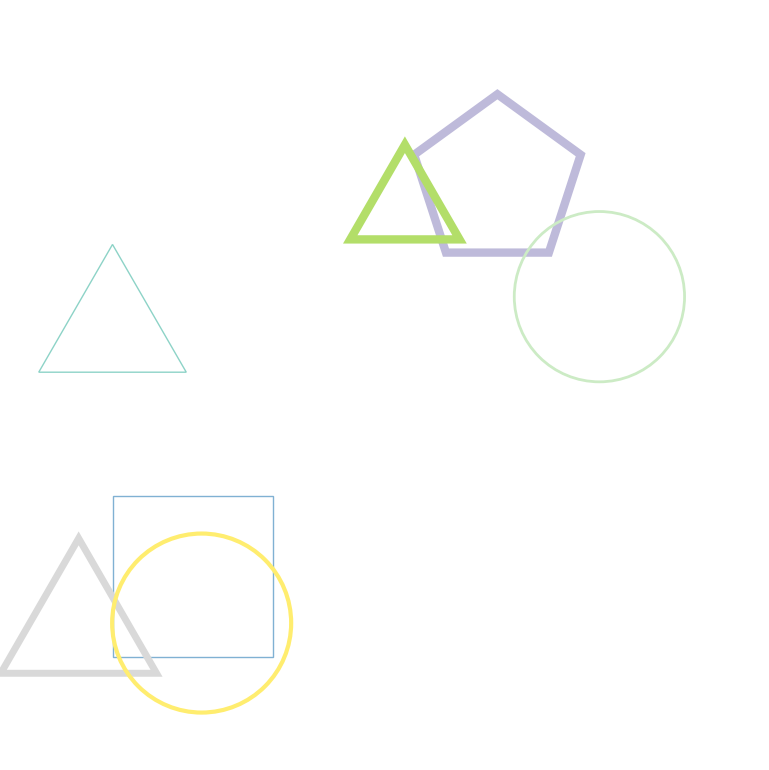[{"shape": "triangle", "thickness": 0.5, "radius": 0.55, "center": [0.146, 0.572]}, {"shape": "pentagon", "thickness": 3, "radius": 0.57, "center": [0.646, 0.764]}, {"shape": "square", "thickness": 0.5, "radius": 0.52, "center": [0.251, 0.251]}, {"shape": "triangle", "thickness": 3, "radius": 0.41, "center": [0.526, 0.73]}, {"shape": "triangle", "thickness": 2.5, "radius": 0.58, "center": [0.102, 0.184]}, {"shape": "circle", "thickness": 1, "radius": 0.55, "center": [0.778, 0.615]}, {"shape": "circle", "thickness": 1.5, "radius": 0.58, "center": [0.262, 0.191]}]